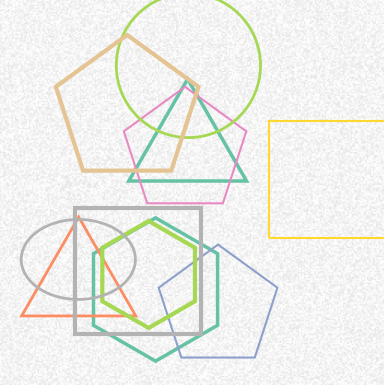[{"shape": "hexagon", "thickness": 2.5, "radius": 0.93, "center": [0.404, 0.248]}, {"shape": "triangle", "thickness": 2.5, "radius": 0.88, "center": [0.487, 0.618]}, {"shape": "triangle", "thickness": 2, "radius": 0.86, "center": [0.204, 0.265]}, {"shape": "pentagon", "thickness": 1.5, "radius": 0.81, "center": [0.566, 0.203]}, {"shape": "pentagon", "thickness": 1.5, "radius": 0.84, "center": [0.481, 0.607]}, {"shape": "circle", "thickness": 2, "radius": 0.94, "center": [0.489, 0.83]}, {"shape": "hexagon", "thickness": 3, "radius": 0.69, "center": [0.386, 0.287]}, {"shape": "square", "thickness": 1.5, "radius": 0.76, "center": [0.851, 0.534]}, {"shape": "pentagon", "thickness": 3, "radius": 0.97, "center": [0.33, 0.714]}, {"shape": "square", "thickness": 3, "radius": 0.82, "center": [0.357, 0.296]}, {"shape": "oval", "thickness": 2, "radius": 0.74, "center": [0.203, 0.326]}]